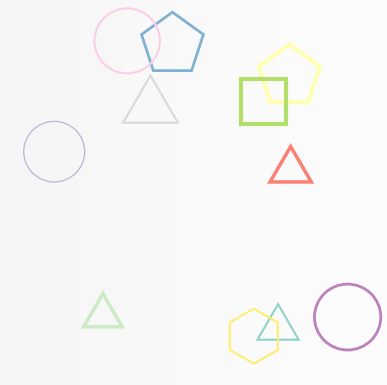[{"shape": "triangle", "thickness": 1.5, "radius": 0.31, "center": [0.718, 0.148]}, {"shape": "pentagon", "thickness": 3, "radius": 0.41, "center": [0.747, 0.802]}, {"shape": "circle", "thickness": 1, "radius": 0.39, "center": [0.14, 0.606]}, {"shape": "triangle", "thickness": 2.5, "radius": 0.31, "center": [0.75, 0.558]}, {"shape": "pentagon", "thickness": 2, "radius": 0.42, "center": [0.445, 0.884]}, {"shape": "square", "thickness": 3, "radius": 0.29, "center": [0.68, 0.736]}, {"shape": "circle", "thickness": 1.5, "radius": 0.42, "center": [0.328, 0.894]}, {"shape": "triangle", "thickness": 1.5, "radius": 0.41, "center": [0.388, 0.722]}, {"shape": "circle", "thickness": 2, "radius": 0.43, "center": [0.897, 0.176]}, {"shape": "triangle", "thickness": 2.5, "radius": 0.29, "center": [0.265, 0.18]}, {"shape": "hexagon", "thickness": 1.5, "radius": 0.36, "center": [0.655, 0.127]}]